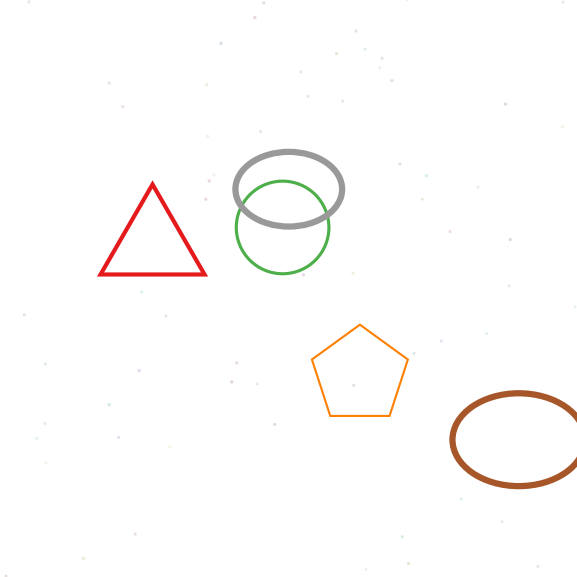[{"shape": "triangle", "thickness": 2, "radius": 0.52, "center": [0.264, 0.576]}, {"shape": "circle", "thickness": 1.5, "radius": 0.4, "center": [0.489, 0.605]}, {"shape": "pentagon", "thickness": 1, "radius": 0.44, "center": [0.623, 0.35]}, {"shape": "oval", "thickness": 3, "radius": 0.57, "center": [0.898, 0.238]}, {"shape": "oval", "thickness": 3, "radius": 0.46, "center": [0.5, 0.672]}]